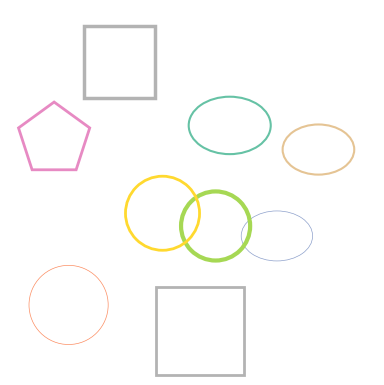[{"shape": "oval", "thickness": 1.5, "radius": 0.53, "center": [0.597, 0.674]}, {"shape": "circle", "thickness": 0.5, "radius": 0.51, "center": [0.178, 0.208]}, {"shape": "oval", "thickness": 0.5, "radius": 0.46, "center": [0.719, 0.387]}, {"shape": "pentagon", "thickness": 2, "radius": 0.49, "center": [0.141, 0.638]}, {"shape": "circle", "thickness": 3, "radius": 0.45, "center": [0.56, 0.413]}, {"shape": "circle", "thickness": 2, "radius": 0.48, "center": [0.422, 0.446]}, {"shape": "oval", "thickness": 1.5, "radius": 0.47, "center": [0.827, 0.612]}, {"shape": "square", "thickness": 2, "radius": 0.57, "center": [0.519, 0.14]}, {"shape": "square", "thickness": 2.5, "radius": 0.46, "center": [0.31, 0.839]}]